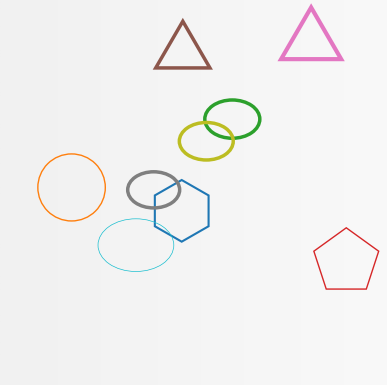[{"shape": "hexagon", "thickness": 1.5, "radius": 0.4, "center": [0.469, 0.452]}, {"shape": "circle", "thickness": 1, "radius": 0.44, "center": [0.185, 0.513]}, {"shape": "oval", "thickness": 2.5, "radius": 0.35, "center": [0.6, 0.691]}, {"shape": "pentagon", "thickness": 1, "radius": 0.44, "center": [0.894, 0.32]}, {"shape": "triangle", "thickness": 2.5, "radius": 0.4, "center": [0.472, 0.864]}, {"shape": "triangle", "thickness": 3, "radius": 0.45, "center": [0.803, 0.891]}, {"shape": "oval", "thickness": 2.5, "radius": 0.34, "center": [0.397, 0.507]}, {"shape": "oval", "thickness": 2.5, "radius": 0.35, "center": [0.532, 0.633]}, {"shape": "oval", "thickness": 0.5, "radius": 0.49, "center": [0.351, 0.363]}]